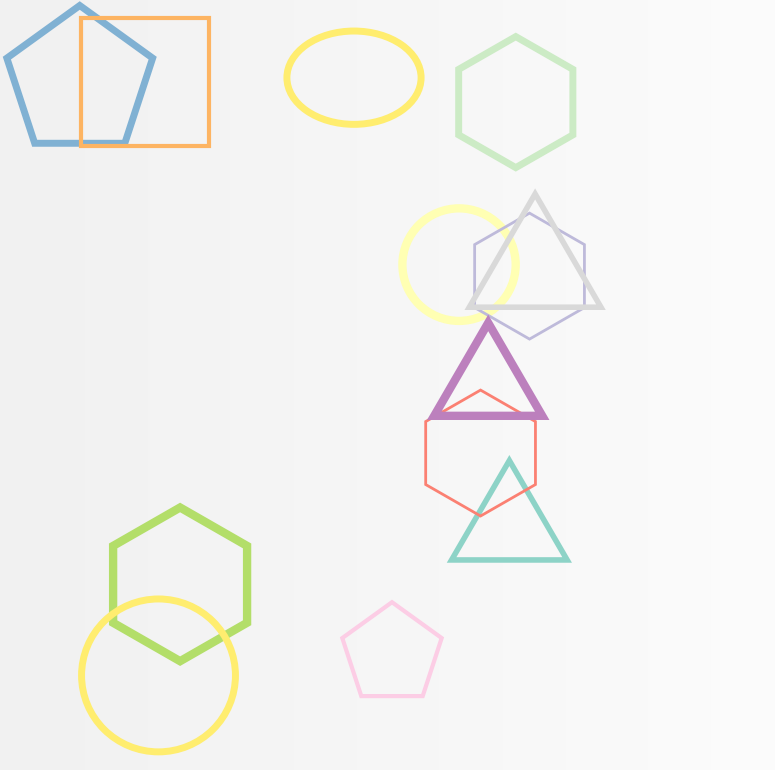[{"shape": "triangle", "thickness": 2, "radius": 0.43, "center": [0.657, 0.316]}, {"shape": "circle", "thickness": 3, "radius": 0.37, "center": [0.592, 0.656]}, {"shape": "hexagon", "thickness": 1, "radius": 0.41, "center": [0.683, 0.641]}, {"shape": "hexagon", "thickness": 1, "radius": 0.41, "center": [0.62, 0.412]}, {"shape": "pentagon", "thickness": 2.5, "radius": 0.49, "center": [0.103, 0.894]}, {"shape": "square", "thickness": 1.5, "radius": 0.41, "center": [0.187, 0.894]}, {"shape": "hexagon", "thickness": 3, "radius": 0.5, "center": [0.232, 0.241]}, {"shape": "pentagon", "thickness": 1.5, "radius": 0.34, "center": [0.506, 0.151]}, {"shape": "triangle", "thickness": 2, "radius": 0.49, "center": [0.69, 0.65]}, {"shape": "triangle", "thickness": 3, "radius": 0.4, "center": [0.63, 0.5]}, {"shape": "hexagon", "thickness": 2.5, "radius": 0.43, "center": [0.666, 0.867]}, {"shape": "oval", "thickness": 2.5, "radius": 0.43, "center": [0.457, 0.899]}, {"shape": "circle", "thickness": 2.5, "radius": 0.5, "center": [0.205, 0.123]}]